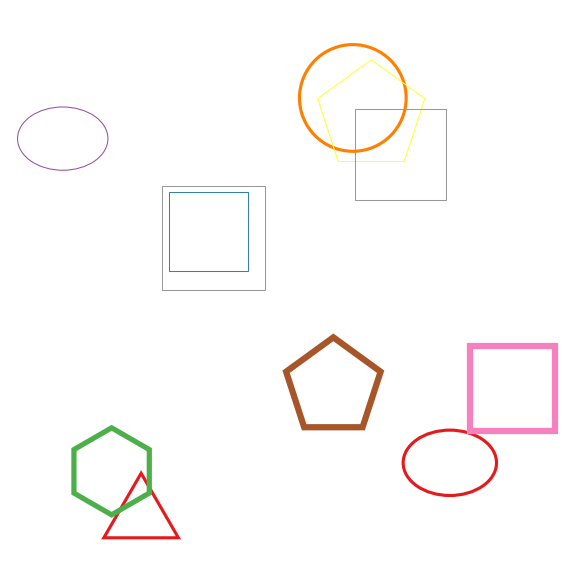[{"shape": "triangle", "thickness": 1.5, "radius": 0.37, "center": [0.244, 0.105]}, {"shape": "oval", "thickness": 1.5, "radius": 0.4, "center": [0.779, 0.198]}, {"shape": "square", "thickness": 0.5, "radius": 0.34, "center": [0.361, 0.598]}, {"shape": "hexagon", "thickness": 2.5, "radius": 0.38, "center": [0.193, 0.183]}, {"shape": "oval", "thickness": 0.5, "radius": 0.39, "center": [0.109, 0.759]}, {"shape": "circle", "thickness": 1.5, "radius": 0.46, "center": [0.611, 0.83]}, {"shape": "pentagon", "thickness": 0.5, "radius": 0.49, "center": [0.643, 0.798]}, {"shape": "pentagon", "thickness": 3, "radius": 0.43, "center": [0.577, 0.329]}, {"shape": "square", "thickness": 3, "radius": 0.37, "center": [0.887, 0.326]}, {"shape": "square", "thickness": 0.5, "radius": 0.39, "center": [0.693, 0.731]}, {"shape": "square", "thickness": 0.5, "radius": 0.45, "center": [0.37, 0.587]}]